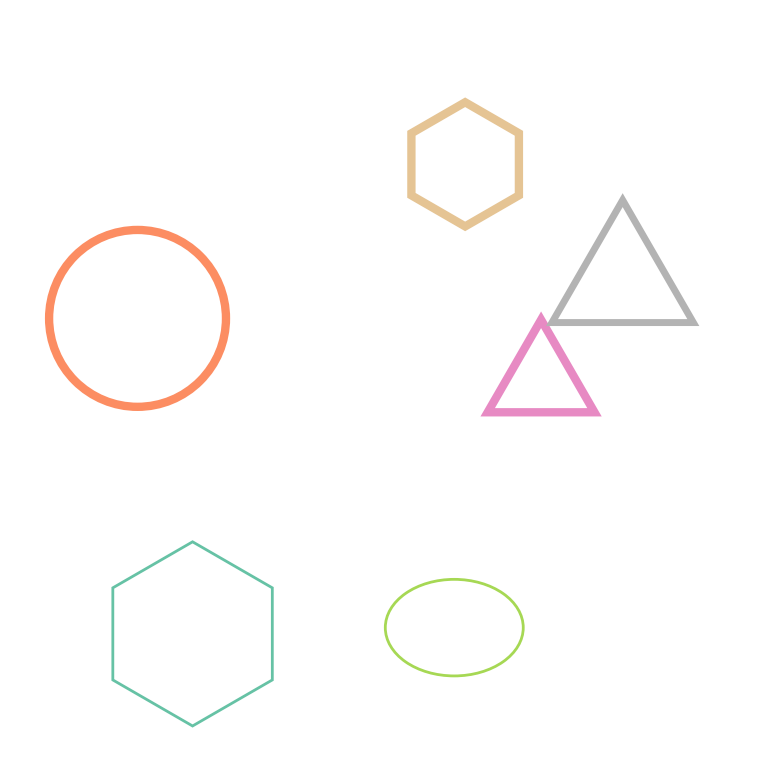[{"shape": "hexagon", "thickness": 1, "radius": 0.6, "center": [0.25, 0.177]}, {"shape": "circle", "thickness": 3, "radius": 0.57, "center": [0.179, 0.587]}, {"shape": "triangle", "thickness": 3, "radius": 0.4, "center": [0.703, 0.505]}, {"shape": "oval", "thickness": 1, "radius": 0.45, "center": [0.59, 0.185]}, {"shape": "hexagon", "thickness": 3, "radius": 0.4, "center": [0.604, 0.787]}, {"shape": "triangle", "thickness": 2.5, "radius": 0.53, "center": [0.809, 0.634]}]